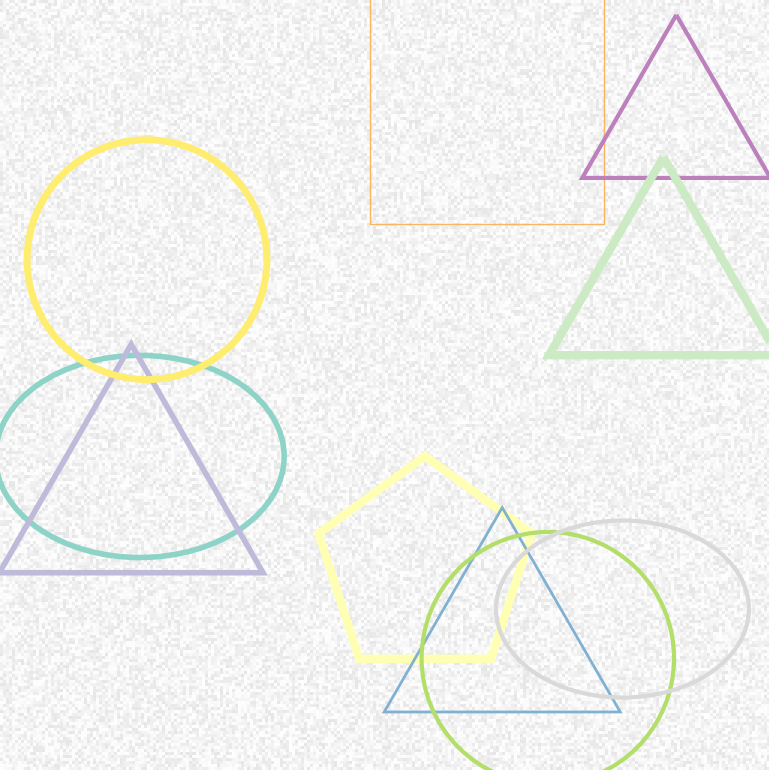[{"shape": "oval", "thickness": 2, "radius": 0.94, "center": [0.182, 0.407]}, {"shape": "pentagon", "thickness": 3, "radius": 0.73, "center": [0.552, 0.262]}, {"shape": "triangle", "thickness": 2, "radius": 0.99, "center": [0.17, 0.355]}, {"shape": "triangle", "thickness": 1, "radius": 0.89, "center": [0.652, 0.164]}, {"shape": "square", "thickness": 0.5, "radius": 0.76, "center": [0.632, 0.861]}, {"shape": "circle", "thickness": 1.5, "radius": 0.82, "center": [0.711, 0.145]}, {"shape": "oval", "thickness": 1.5, "radius": 0.82, "center": [0.808, 0.209]}, {"shape": "triangle", "thickness": 1.5, "radius": 0.71, "center": [0.878, 0.839]}, {"shape": "triangle", "thickness": 3, "radius": 0.86, "center": [0.861, 0.624]}, {"shape": "circle", "thickness": 2.5, "radius": 0.78, "center": [0.191, 0.663]}]